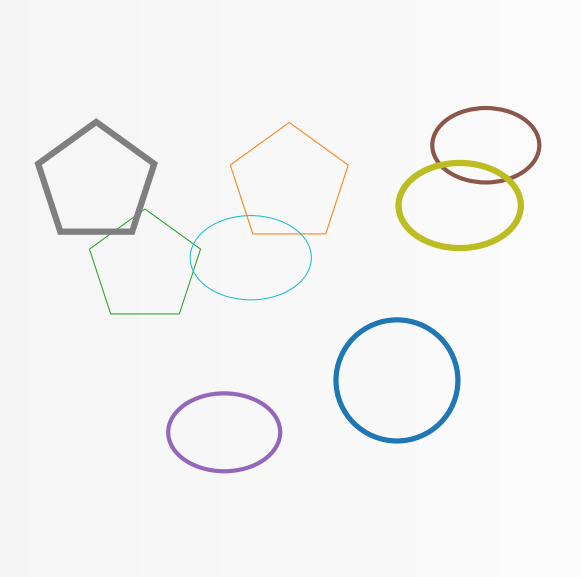[{"shape": "circle", "thickness": 2.5, "radius": 0.52, "center": [0.683, 0.34]}, {"shape": "pentagon", "thickness": 0.5, "radius": 0.53, "center": [0.498, 0.68]}, {"shape": "pentagon", "thickness": 0.5, "radius": 0.5, "center": [0.249, 0.537]}, {"shape": "oval", "thickness": 2, "radius": 0.48, "center": [0.386, 0.251]}, {"shape": "oval", "thickness": 2, "radius": 0.46, "center": [0.836, 0.748]}, {"shape": "pentagon", "thickness": 3, "radius": 0.53, "center": [0.166, 0.683]}, {"shape": "oval", "thickness": 3, "radius": 0.53, "center": [0.791, 0.643]}, {"shape": "oval", "thickness": 0.5, "radius": 0.52, "center": [0.431, 0.553]}]